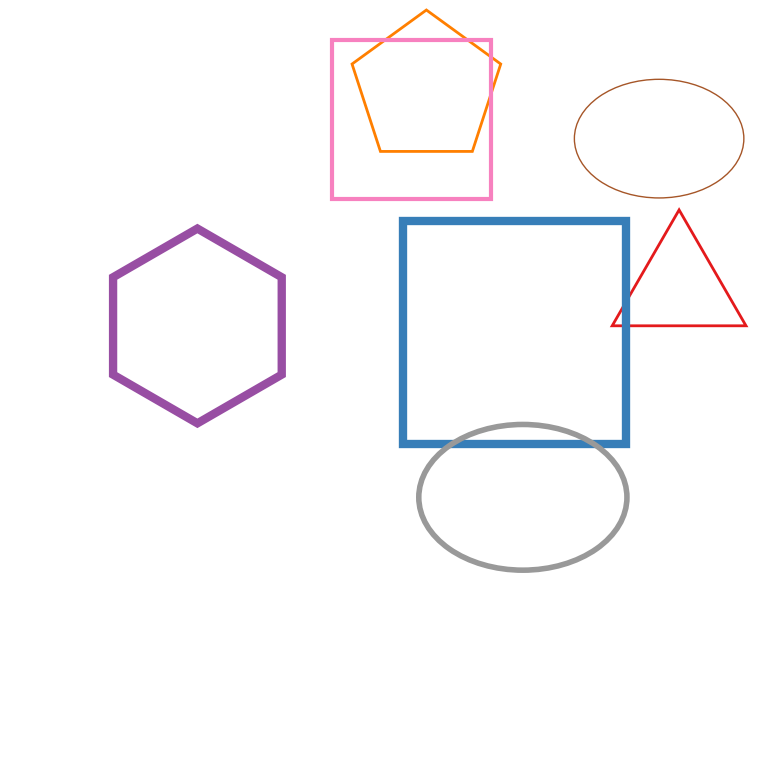[{"shape": "triangle", "thickness": 1, "radius": 0.5, "center": [0.882, 0.627]}, {"shape": "square", "thickness": 3, "radius": 0.72, "center": [0.668, 0.568]}, {"shape": "hexagon", "thickness": 3, "radius": 0.63, "center": [0.256, 0.577]}, {"shape": "pentagon", "thickness": 1, "radius": 0.51, "center": [0.554, 0.885]}, {"shape": "oval", "thickness": 0.5, "radius": 0.55, "center": [0.856, 0.82]}, {"shape": "square", "thickness": 1.5, "radius": 0.52, "center": [0.534, 0.845]}, {"shape": "oval", "thickness": 2, "radius": 0.68, "center": [0.679, 0.354]}]